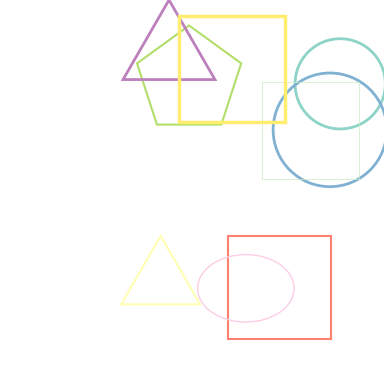[{"shape": "circle", "thickness": 2, "radius": 0.59, "center": [0.884, 0.782]}, {"shape": "triangle", "thickness": 1.5, "radius": 0.59, "center": [0.417, 0.269]}, {"shape": "square", "thickness": 1.5, "radius": 0.67, "center": [0.726, 0.253]}, {"shape": "circle", "thickness": 2, "radius": 0.74, "center": [0.857, 0.663]}, {"shape": "pentagon", "thickness": 1.5, "radius": 0.71, "center": [0.491, 0.791]}, {"shape": "oval", "thickness": 1, "radius": 0.63, "center": [0.639, 0.251]}, {"shape": "triangle", "thickness": 2, "radius": 0.69, "center": [0.439, 0.862]}, {"shape": "square", "thickness": 0.5, "radius": 0.63, "center": [0.807, 0.661]}, {"shape": "square", "thickness": 2.5, "radius": 0.69, "center": [0.602, 0.821]}]